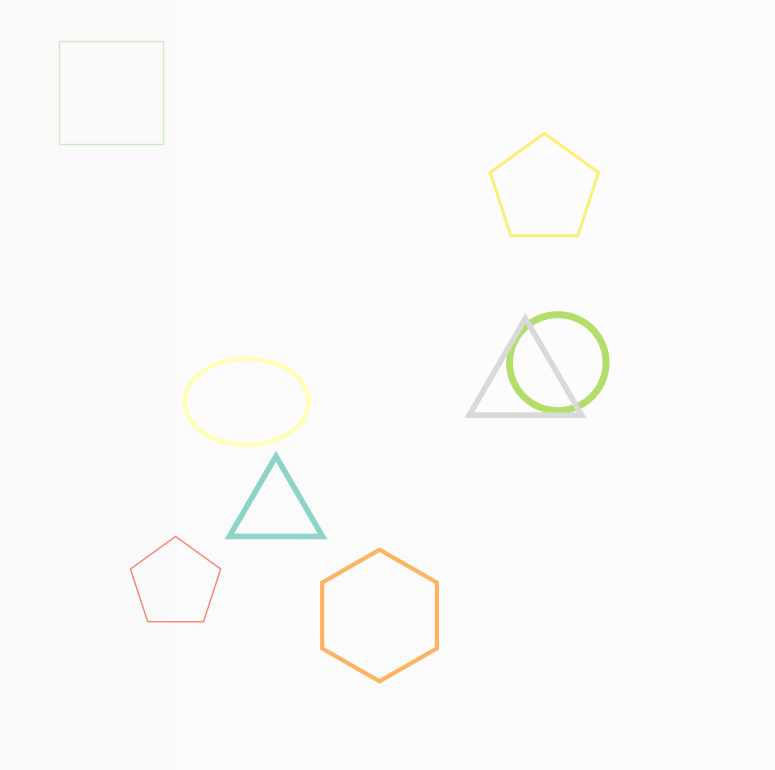[{"shape": "triangle", "thickness": 2, "radius": 0.35, "center": [0.356, 0.338]}, {"shape": "oval", "thickness": 1.5, "radius": 0.4, "center": [0.318, 0.478]}, {"shape": "pentagon", "thickness": 0.5, "radius": 0.31, "center": [0.227, 0.242]}, {"shape": "hexagon", "thickness": 1.5, "radius": 0.43, "center": [0.49, 0.201]}, {"shape": "circle", "thickness": 2.5, "radius": 0.31, "center": [0.72, 0.529]}, {"shape": "triangle", "thickness": 2, "radius": 0.42, "center": [0.678, 0.503]}, {"shape": "square", "thickness": 0.5, "radius": 0.33, "center": [0.143, 0.88]}, {"shape": "pentagon", "thickness": 1, "radius": 0.37, "center": [0.702, 0.753]}]